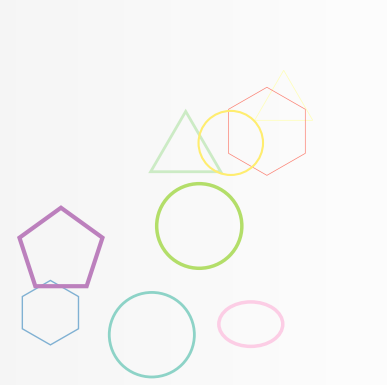[{"shape": "circle", "thickness": 2, "radius": 0.55, "center": [0.392, 0.131]}, {"shape": "triangle", "thickness": 0.5, "radius": 0.43, "center": [0.732, 0.731]}, {"shape": "hexagon", "thickness": 0.5, "radius": 0.57, "center": [0.689, 0.659]}, {"shape": "hexagon", "thickness": 1, "radius": 0.42, "center": [0.13, 0.188]}, {"shape": "circle", "thickness": 2.5, "radius": 0.55, "center": [0.514, 0.413]}, {"shape": "oval", "thickness": 2.5, "radius": 0.41, "center": [0.647, 0.158]}, {"shape": "pentagon", "thickness": 3, "radius": 0.56, "center": [0.157, 0.348]}, {"shape": "triangle", "thickness": 2, "radius": 0.52, "center": [0.479, 0.606]}, {"shape": "circle", "thickness": 1.5, "radius": 0.42, "center": [0.596, 0.629]}]